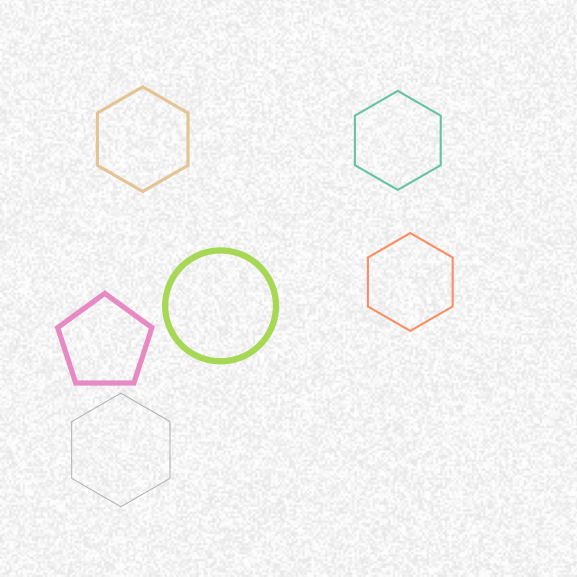[{"shape": "hexagon", "thickness": 1, "radius": 0.43, "center": [0.689, 0.756]}, {"shape": "hexagon", "thickness": 1, "radius": 0.42, "center": [0.71, 0.511]}, {"shape": "pentagon", "thickness": 2.5, "radius": 0.43, "center": [0.181, 0.405]}, {"shape": "circle", "thickness": 3, "radius": 0.48, "center": [0.382, 0.469]}, {"shape": "hexagon", "thickness": 1.5, "radius": 0.45, "center": [0.247, 0.758]}, {"shape": "hexagon", "thickness": 0.5, "radius": 0.49, "center": [0.209, 0.22]}]